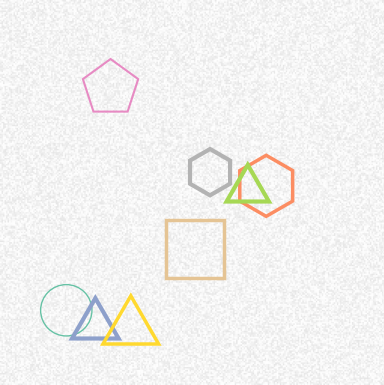[{"shape": "circle", "thickness": 1, "radius": 0.33, "center": [0.172, 0.194]}, {"shape": "hexagon", "thickness": 2.5, "radius": 0.4, "center": [0.691, 0.517]}, {"shape": "triangle", "thickness": 3, "radius": 0.35, "center": [0.248, 0.156]}, {"shape": "pentagon", "thickness": 1.5, "radius": 0.38, "center": [0.287, 0.771]}, {"shape": "triangle", "thickness": 3, "radius": 0.32, "center": [0.643, 0.508]}, {"shape": "triangle", "thickness": 2.5, "radius": 0.42, "center": [0.34, 0.148]}, {"shape": "square", "thickness": 2.5, "radius": 0.38, "center": [0.506, 0.353]}, {"shape": "hexagon", "thickness": 3, "radius": 0.3, "center": [0.546, 0.553]}]